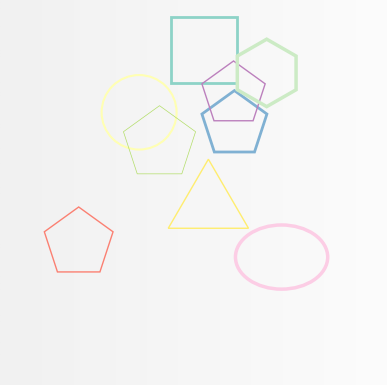[{"shape": "square", "thickness": 2, "radius": 0.43, "center": [0.527, 0.869]}, {"shape": "circle", "thickness": 1.5, "radius": 0.48, "center": [0.359, 0.708]}, {"shape": "pentagon", "thickness": 1, "radius": 0.47, "center": [0.203, 0.369]}, {"shape": "pentagon", "thickness": 2, "radius": 0.44, "center": [0.605, 0.677]}, {"shape": "pentagon", "thickness": 0.5, "radius": 0.49, "center": [0.412, 0.628]}, {"shape": "oval", "thickness": 2.5, "radius": 0.6, "center": [0.727, 0.332]}, {"shape": "pentagon", "thickness": 1, "radius": 0.43, "center": [0.603, 0.756]}, {"shape": "hexagon", "thickness": 2.5, "radius": 0.44, "center": [0.688, 0.811]}, {"shape": "triangle", "thickness": 1, "radius": 0.6, "center": [0.538, 0.467]}]